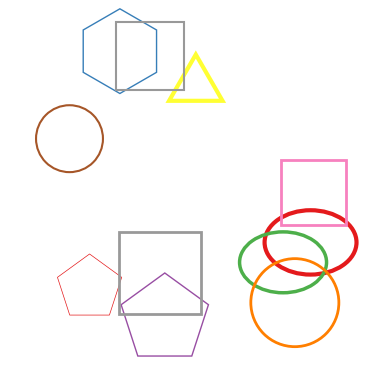[{"shape": "pentagon", "thickness": 0.5, "radius": 0.44, "center": [0.233, 0.253]}, {"shape": "oval", "thickness": 3, "radius": 0.6, "center": [0.807, 0.37]}, {"shape": "hexagon", "thickness": 1, "radius": 0.55, "center": [0.311, 0.867]}, {"shape": "oval", "thickness": 2.5, "radius": 0.56, "center": [0.735, 0.319]}, {"shape": "pentagon", "thickness": 1, "radius": 0.6, "center": [0.428, 0.172]}, {"shape": "circle", "thickness": 2, "radius": 0.57, "center": [0.766, 0.214]}, {"shape": "triangle", "thickness": 3, "radius": 0.4, "center": [0.509, 0.778]}, {"shape": "circle", "thickness": 1.5, "radius": 0.43, "center": [0.181, 0.64]}, {"shape": "square", "thickness": 2, "radius": 0.42, "center": [0.814, 0.5]}, {"shape": "square", "thickness": 2, "radius": 0.53, "center": [0.415, 0.29]}, {"shape": "square", "thickness": 1.5, "radius": 0.44, "center": [0.389, 0.853]}]